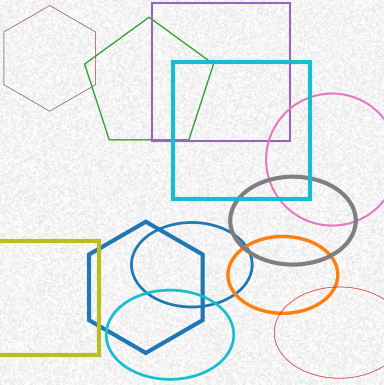[{"shape": "oval", "thickness": 2, "radius": 0.78, "center": [0.498, 0.312]}, {"shape": "hexagon", "thickness": 3, "radius": 0.85, "center": [0.379, 0.254]}, {"shape": "oval", "thickness": 2.5, "radius": 0.71, "center": [0.735, 0.286]}, {"shape": "pentagon", "thickness": 1, "radius": 0.88, "center": [0.387, 0.779]}, {"shape": "oval", "thickness": 0.5, "radius": 0.85, "center": [0.882, 0.136]}, {"shape": "square", "thickness": 1.5, "radius": 0.9, "center": [0.574, 0.813]}, {"shape": "hexagon", "thickness": 0.5, "radius": 0.69, "center": [0.129, 0.848]}, {"shape": "circle", "thickness": 1.5, "radius": 0.86, "center": [0.863, 0.586]}, {"shape": "oval", "thickness": 3, "radius": 0.82, "center": [0.761, 0.427]}, {"shape": "square", "thickness": 3, "radius": 0.74, "center": [0.108, 0.225]}, {"shape": "square", "thickness": 3, "radius": 0.89, "center": [0.627, 0.661]}, {"shape": "oval", "thickness": 2, "radius": 0.83, "center": [0.442, 0.131]}]